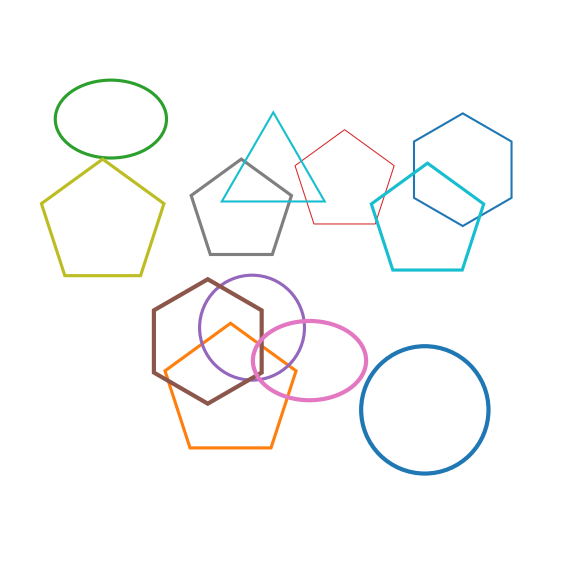[{"shape": "circle", "thickness": 2, "radius": 0.55, "center": [0.736, 0.289]}, {"shape": "hexagon", "thickness": 1, "radius": 0.49, "center": [0.801, 0.705]}, {"shape": "pentagon", "thickness": 1.5, "radius": 0.6, "center": [0.399, 0.32]}, {"shape": "oval", "thickness": 1.5, "radius": 0.48, "center": [0.192, 0.793]}, {"shape": "pentagon", "thickness": 0.5, "radius": 0.45, "center": [0.597, 0.684]}, {"shape": "circle", "thickness": 1.5, "radius": 0.45, "center": [0.436, 0.432]}, {"shape": "hexagon", "thickness": 2, "radius": 0.54, "center": [0.36, 0.408]}, {"shape": "oval", "thickness": 2, "radius": 0.49, "center": [0.536, 0.375]}, {"shape": "pentagon", "thickness": 1.5, "radius": 0.46, "center": [0.418, 0.632]}, {"shape": "pentagon", "thickness": 1.5, "radius": 0.56, "center": [0.178, 0.612]}, {"shape": "triangle", "thickness": 1, "radius": 0.51, "center": [0.473, 0.702]}, {"shape": "pentagon", "thickness": 1.5, "radius": 0.51, "center": [0.74, 0.614]}]